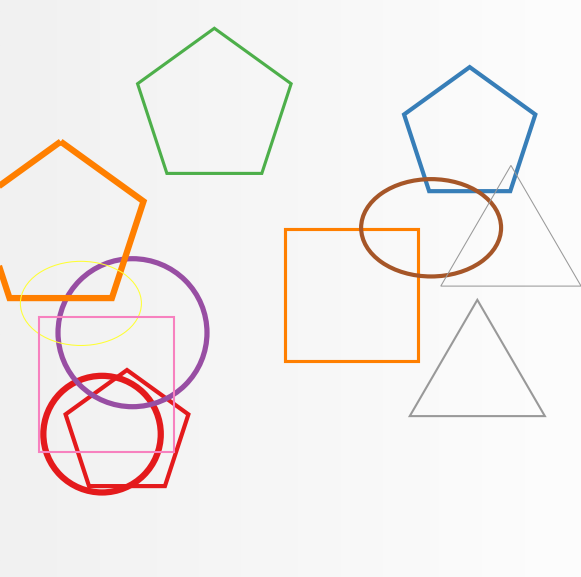[{"shape": "circle", "thickness": 3, "radius": 0.5, "center": [0.176, 0.247]}, {"shape": "pentagon", "thickness": 2, "radius": 0.56, "center": [0.218, 0.247]}, {"shape": "pentagon", "thickness": 2, "radius": 0.59, "center": [0.808, 0.764]}, {"shape": "pentagon", "thickness": 1.5, "radius": 0.69, "center": [0.369, 0.811]}, {"shape": "circle", "thickness": 2.5, "radius": 0.64, "center": [0.228, 0.423]}, {"shape": "square", "thickness": 1.5, "radius": 0.57, "center": [0.605, 0.488]}, {"shape": "pentagon", "thickness": 3, "radius": 0.75, "center": [0.104, 0.604]}, {"shape": "oval", "thickness": 0.5, "radius": 0.52, "center": [0.139, 0.474]}, {"shape": "oval", "thickness": 2, "radius": 0.6, "center": [0.742, 0.605]}, {"shape": "square", "thickness": 1, "radius": 0.58, "center": [0.183, 0.334]}, {"shape": "triangle", "thickness": 0.5, "radius": 0.7, "center": [0.879, 0.573]}, {"shape": "triangle", "thickness": 1, "radius": 0.67, "center": [0.821, 0.346]}]